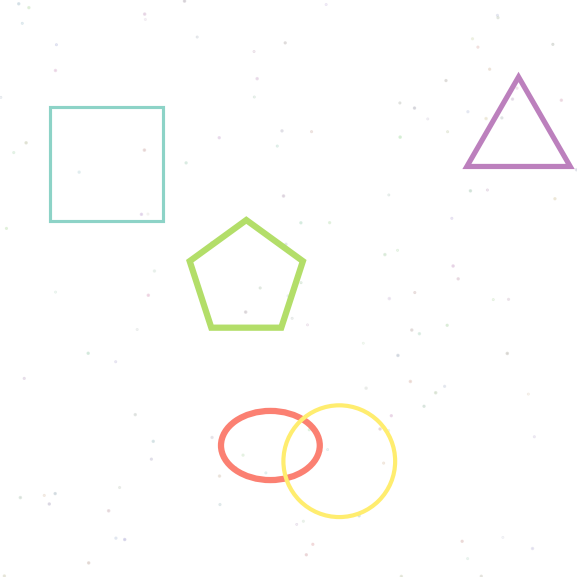[{"shape": "square", "thickness": 1.5, "radius": 0.49, "center": [0.185, 0.715]}, {"shape": "oval", "thickness": 3, "radius": 0.43, "center": [0.468, 0.228]}, {"shape": "pentagon", "thickness": 3, "radius": 0.52, "center": [0.426, 0.515]}, {"shape": "triangle", "thickness": 2.5, "radius": 0.52, "center": [0.898, 0.763]}, {"shape": "circle", "thickness": 2, "radius": 0.48, "center": [0.588, 0.201]}]